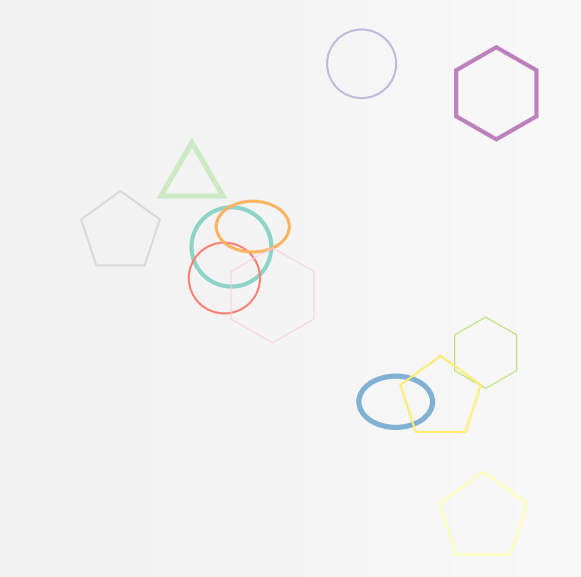[{"shape": "circle", "thickness": 2, "radius": 0.34, "center": [0.398, 0.572]}, {"shape": "pentagon", "thickness": 1, "radius": 0.4, "center": [0.832, 0.103]}, {"shape": "circle", "thickness": 1, "radius": 0.3, "center": [0.622, 0.889]}, {"shape": "circle", "thickness": 1, "radius": 0.31, "center": [0.386, 0.518]}, {"shape": "oval", "thickness": 2.5, "radius": 0.32, "center": [0.681, 0.303]}, {"shape": "oval", "thickness": 1.5, "radius": 0.31, "center": [0.435, 0.607]}, {"shape": "hexagon", "thickness": 0.5, "radius": 0.31, "center": [0.836, 0.388]}, {"shape": "hexagon", "thickness": 0.5, "radius": 0.41, "center": [0.469, 0.488]}, {"shape": "pentagon", "thickness": 1, "radius": 0.36, "center": [0.207, 0.597]}, {"shape": "hexagon", "thickness": 2, "radius": 0.4, "center": [0.854, 0.838]}, {"shape": "triangle", "thickness": 2.5, "radius": 0.31, "center": [0.33, 0.691]}, {"shape": "pentagon", "thickness": 1, "radius": 0.36, "center": [0.758, 0.31]}]